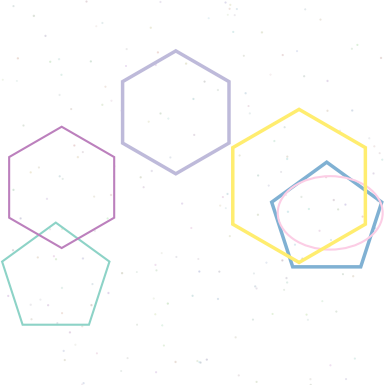[{"shape": "pentagon", "thickness": 1.5, "radius": 0.73, "center": [0.145, 0.275]}, {"shape": "hexagon", "thickness": 2.5, "radius": 0.8, "center": [0.457, 0.708]}, {"shape": "pentagon", "thickness": 2.5, "radius": 0.75, "center": [0.849, 0.428]}, {"shape": "oval", "thickness": 1.5, "radius": 0.68, "center": [0.858, 0.447]}, {"shape": "hexagon", "thickness": 1.5, "radius": 0.79, "center": [0.16, 0.513]}, {"shape": "hexagon", "thickness": 2.5, "radius": 0.99, "center": [0.777, 0.517]}]